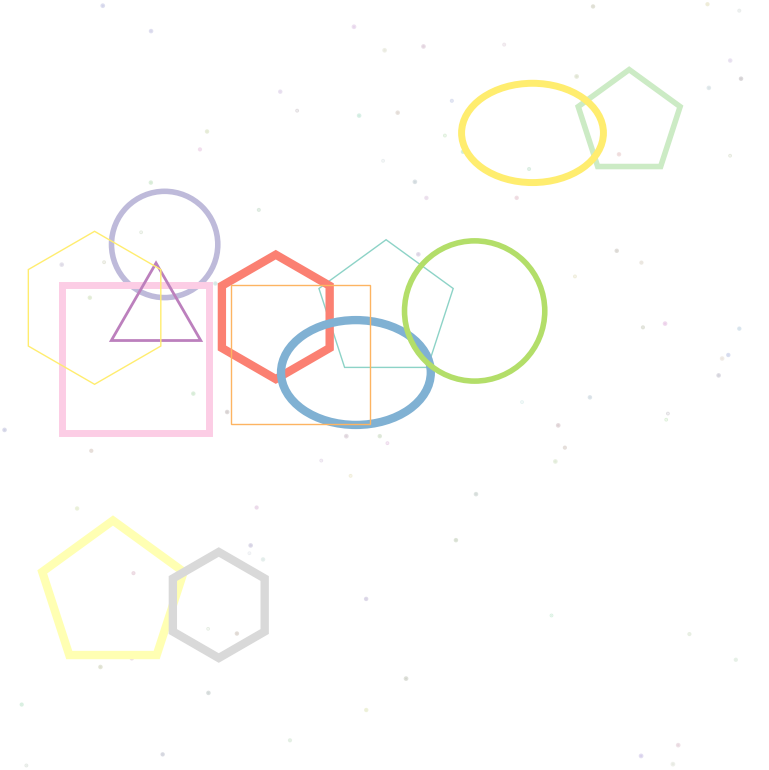[{"shape": "pentagon", "thickness": 0.5, "radius": 0.46, "center": [0.501, 0.597]}, {"shape": "pentagon", "thickness": 3, "radius": 0.48, "center": [0.147, 0.227]}, {"shape": "circle", "thickness": 2, "radius": 0.35, "center": [0.214, 0.683]}, {"shape": "hexagon", "thickness": 3, "radius": 0.4, "center": [0.358, 0.588]}, {"shape": "oval", "thickness": 3, "radius": 0.49, "center": [0.462, 0.516]}, {"shape": "square", "thickness": 0.5, "radius": 0.45, "center": [0.39, 0.54]}, {"shape": "circle", "thickness": 2, "radius": 0.46, "center": [0.616, 0.596]}, {"shape": "square", "thickness": 2.5, "radius": 0.48, "center": [0.176, 0.534]}, {"shape": "hexagon", "thickness": 3, "radius": 0.34, "center": [0.284, 0.214]}, {"shape": "triangle", "thickness": 1, "radius": 0.34, "center": [0.203, 0.591]}, {"shape": "pentagon", "thickness": 2, "radius": 0.35, "center": [0.817, 0.84]}, {"shape": "hexagon", "thickness": 0.5, "radius": 0.5, "center": [0.123, 0.6]}, {"shape": "oval", "thickness": 2.5, "radius": 0.46, "center": [0.692, 0.827]}]